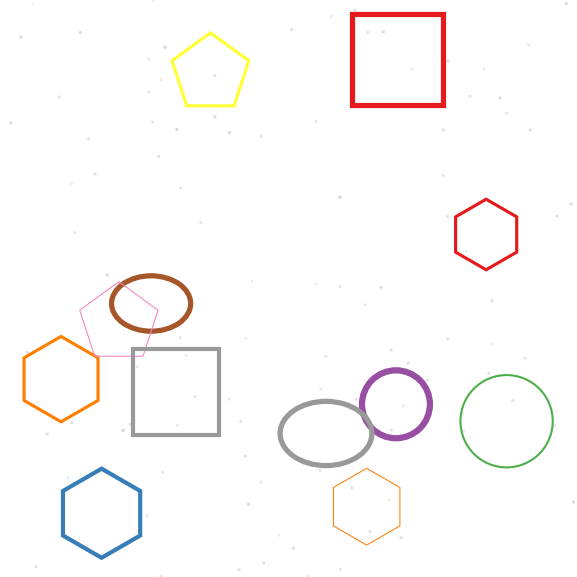[{"shape": "square", "thickness": 2.5, "radius": 0.39, "center": [0.689, 0.896]}, {"shape": "hexagon", "thickness": 1.5, "radius": 0.31, "center": [0.842, 0.593]}, {"shape": "hexagon", "thickness": 2, "radius": 0.39, "center": [0.176, 0.11]}, {"shape": "circle", "thickness": 1, "radius": 0.4, "center": [0.877, 0.27]}, {"shape": "circle", "thickness": 3, "radius": 0.29, "center": [0.686, 0.299]}, {"shape": "hexagon", "thickness": 0.5, "radius": 0.33, "center": [0.635, 0.122]}, {"shape": "hexagon", "thickness": 1.5, "radius": 0.37, "center": [0.106, 0.343]}, {"shape": "pentagon", "thickness": 1.5, "radius": 0.35, "center": [0.364, 0.872]}, {"shape": "oval", "thickness": 2.5, "radius": 0.34, "center": [0.262, 0.474]}, {"shape": "pentagon", "thickness": 0.5, "radius": 0.36, "center": [0.206, 0.44]}, {"shape": "square", "thickness": 2, "radius": 0.37, "center": [0.305, 0.32]}, {"shape": "oval", "thickness": 2.5, "radius": 0.4, "center": [0.564, 0.249]}]